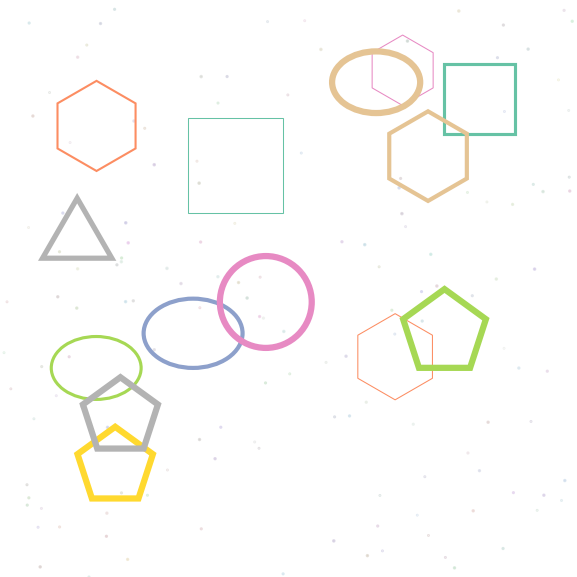[{"shape": "square", "thickness": 1.5, "radius": 0.3, "center": [0.831, 0.828]}, {"shape": "square", "thickness": 0.5, "radius": 0.41, "center": [0.408, 0.713]}, {"shape": "hexagon", "thickness": 0.5, "radius": 0.37, "center": [0.684, 0.381]}, {"shape": "hexagon", "thickness": 1, "radius": 0.39, "center": [0.167, 0.781]}, {"shape": "oval", "thickness": 2, "radius": 0.43, "center": [0.334, 0.422]}, {"shape": "hexagon", "thickness": 0.5, "radius": 0.3, "center": [0.697, 0.877]}, {"shape": "circle", "thickness": 3, "radius": 0.4, "center": [0.46, 0.476]}, {"shape": "oval", "thickness": 1.5, "radius": 0.39, "center": [0.167, 0.362]}, {"shape": "pentagon", "thickness": 3, "radius": 0.38, "center": [0.77, 0.423]}, {"shape": "pentagon", "thickness": 3, "radius": 0.34, "center": [0.199, 0.191]}, {"shape": "oval", "thickness": 3, "radius": 0.38, "center": [0.651, 0.857]}, {"shape": "hexagon", "thickness": 2, "radius": 0.39, "center": [0.741, 0.729]}, {"shape": "pentagon", "thickness": 3, "radius": 0.34, "center": [0.209, 0.278]}, {"shape": "triangle", "thickness": 2.5, "radius": 0.35, "center": [0.134, 0.587]}]